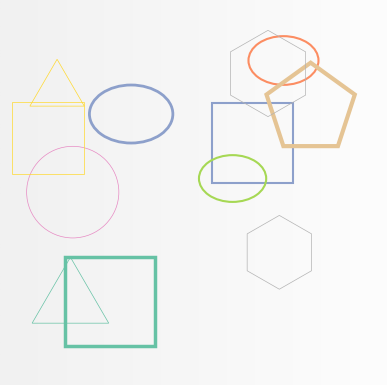[{"shape": "square", "thickness": 2.5, "radius": 0.58, "center": [0.284, 0.217]}, {"shape": "triangle", "thickness": 0.5, "radius": 0.57, "center": [0.182, 0.218]}, {"shape": "oval", "thickness": 1.5, "radius": 0.45, "center": [0.732, 0.843]}, {"shape": "square", "thickness": 1.5, "radius": 0.52, "center": [0.652, 0.628]}, {"shape": "oval", "thickness": 2, "radius": 0.54, "center": [0.338, 0.704]}, {"shape": "circle", "thickness": 0.5, "radius": 0.59, "center": [0.188, 0.501]}, {"shape": "oval", "thickness": 1.5, "radius": 0.43, "center": [0.6, 0.536]}, {"shape": "square", "thickness": 0.5, "radius": 0.47, "center": [0.124, 0.642]}, {"shape": "triangle", "thickness": 0.5, "radius": 0.41, "center": [0.147, 0.765]}, {"shape": "pentagon", "thickness": 3, "radius": 0.6, "center": [0.802, 0.717]}, {"shape": "hexagon", "thickness": 0.5, "radius": 0.56, "center": [0.692, 0.809]}, {"shape": "hexagon", "thickness": 0.5, "radius": 0.48, "center": [0.721, 0.345]}]